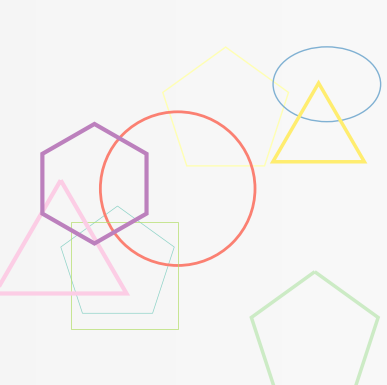[{"shape": "pentagon", "thickness": 0.5, "radius": 0.77, "center": [0.303, 0.311]}, {"shape": "pentagon", "thickness": 1, "radius": 0.85, "center": [0.582, 0.707]}, {"shape": "circle", "thickness": 2, "radius": 1.0, "center": [0.459, 0.51]}, {"shape": "oval", "thickness": 1, "radius": 0.69, "center": [0.844, 0.781]}, {"shape": "square", "thickness": 0.5, "radius": 0.7, "center": [0.321, 0.283]}, {"shape": "triangle", "thickness": 3, "radius": 0.98, "center": [0.157, 0.336]}, {"shape": "hexagon", "thickness": 3, "radius": 0.78, "center": [0.244, 0.523]}, {"shape": "pentagon", "thickness": 2.5, "radius": 0.86, "center": [0.812, 0.122]}, {"shape": "triangle", "thickness": 2.5, "radius": 0.68, "center": [0.822, 0.648]}]